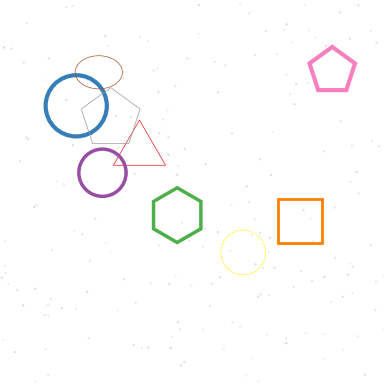[{"shape": "triangle", "thickness": 0.5, "radius": 0.39, "center": [0.362, 0.61]}, {"shape": "circle", "thickness": 3, "radius": 0.4, "center": [0.198, 0.725]}, {"shape": "hexagon", "thickness": 2.5, "radius": 0.35, "center": [0.46, 0.441]}, {"shape": "circle", "thickness": 2.5, "radius": 0.31, "center": [0.266, 0.551]}, {"shape": "square", "thickness": 2, "radius": 0.29, "center": [0.78, 0.425]}, {"shape": "circle", "thickness": 0.5, "radius": 0.29, "center": [0.632, 0.344]}, {"shape": "oval", "thickness": 0.5, "radius": 0.31, "center": [0.257, 0.812]}, {"shape": "pentagon", "thickness": 3, "radius": 0.31, "center": [0.863, 0.816]}, {"shape": "pentagon", "thickness": 0.5, "radius": 0.4, "center": [0.288, 0.692]}]